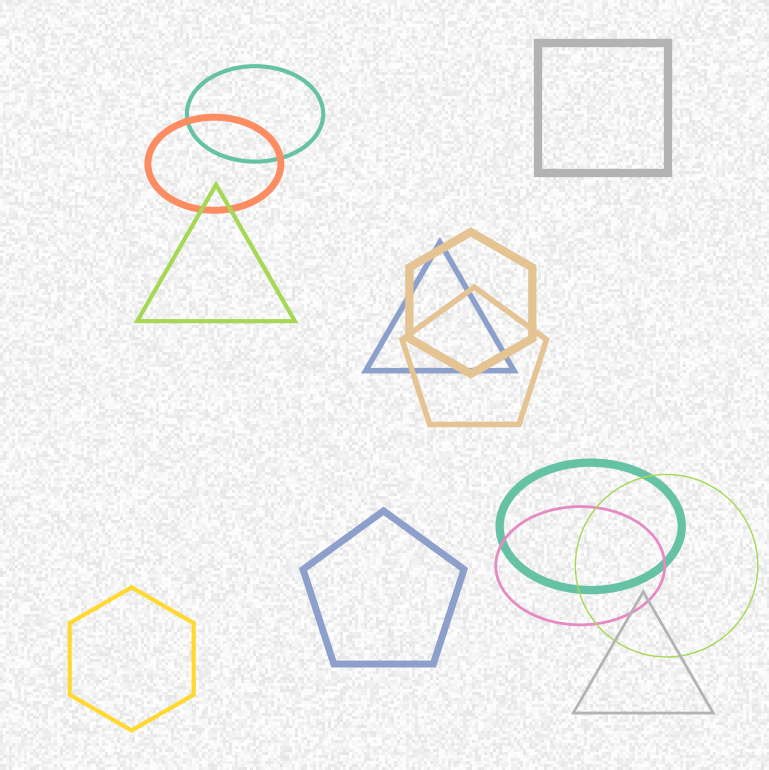[{"shape": "oval", "thickness": 3, "radius": 0.59, "center": [0.767, 0.316]}, {"shape": "oval", "thickness": 1.5, "radius": 0.44, "center": [0.331, 0.852]}, {"shape": "oval", "thickness": 2.5, "radius": 0.43, "center": [0.278, 0.787]}, {"shape": "pentagon", "thickness": 2.5, "radius": 0.55, "center": [0.498, 0.227]}, {"shape": "triangle", "thickness": 2, "radius": 0.56, "center": [0.571, 0.574]}, {"shape": "oval", "thickness": 1, "radius": 0.55, "center": [0.754, 0.265]}, {"shape": "triangle", "thickness": 1.5, "radius": 0.59, "center": [0.281, 0.642]}, {"shape": "circle", "thickness": 0.5, "radius": 0.59, "center": [0.866, 0.265]}, {"shape": "hexagon", "thickness": 1.5, "radius": 0.46, "center": [0.171, 0.144]}, {"shape": "pentagon", "thickness": 2, "radius": 0.49, "center": [0.616, 0.528]}, {"shape": "hexagon", "thickness": 3, "radius": 0.46, "center": [0.611, 0.607]}, {"shape": "triangle", "thickness": 1, "radius": 0.52, "center": [0.835, 0.126]}, {"shape": "square", "thickness": 3, "radius": 0.42, "center": [0.783, 0.86]}]